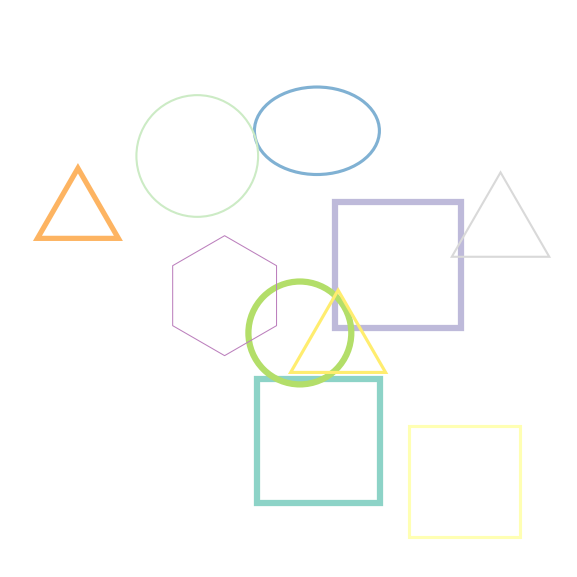[{"shape": "square", "thickness": 3, "radius": 0.54, "center": [0.552, 0.235]}, {"shape": "square", "thickness": 1.5, "radius": 0.48, "center": [0.804, 0.165]}, {"shape": "square", "thickness": 3, "radius": 0.54, "center": [0.689, 0.541]}, {"shape": "oval", "thickness": 1.5, "radius": 0.54, "center": [0.549, 0.773]}, {"shape": "triangle", "thickness": 2.5, "radius": 0.4, "center": [0.135, 0.627]}, {"shape": "circle", "thickness": 3, "radius": 0.45, "center": [0.519, 0.423]}, {"shape": "triangle", "thickness": 1, "radius": 0.49, "center": [0.867, 0.603]}, {"shape": "hexagon", "thickness": 0.5, "radius": 0.52, "center": [0.389, 0.487]}, {"shape": "circle", "thickness": 1, "radius": 0.53, "center": [0.342, 0.729]}, {"shape": "triangle", "thickness": 1.5, "radius": 0.47, "center": [0.585, 0.402]}]